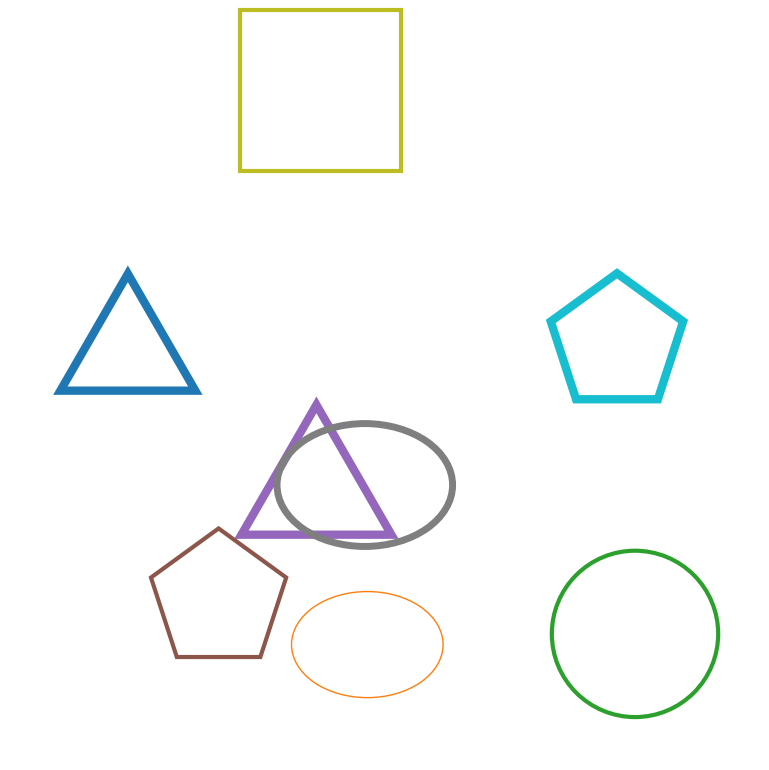[{"shape": "triangle", "thickness": 3, "radius": 0.51, "center": [0.166, 0.543]}, {"shape": "oval", "thickness": 0.5, "radius": 0.49, "center": [0.477, 0.163]}, {"shape": "circle", "thickness": 1.5, "radius": 0.54, "center": [0.825, 0.177]}, {"shape": "triangle", "thickness": 3, "radius": 0.56, "center": [0.411, 0.362]}, {"shape": "pentagon", "thickness": 1.5, "radius": 0.46, "center": [0.284, 0.221]}, {"shape": "oval", "thickness": 2.5, "radius": 0.57, "center": [0.474, 0.37]}, {"shape": "square", "thickness": 1.5, "radius": 0.52, "center": [0.416, 0.883]}, {"shape": "pentagon", "thickness": 3, "radius": 0.45, "center": [0.801, 0.555]}]